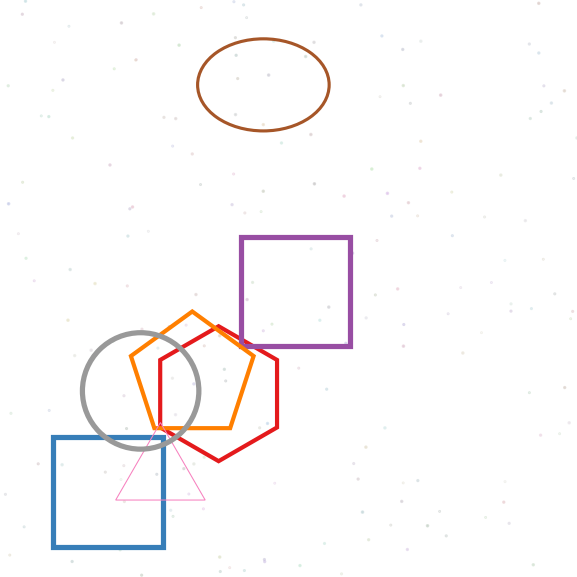[{"shape": "hexagon", "thickness": 2, "radius": 0.58, "center": [0.379, 0.317]}, {"shape": "square", "thickness": 2.5, "radius": 0.48, "center": [0.186, 0.147]}, {"shape": "square", "thickness": 2.5, "radius": 0.47, "center": [0.512, 0.495]}, {"shape": "pentagon", "thickness": 2, "radius": 0.56, "center": [0.333, 0.348]}, {"shape": "oval", "thickness": 1.5, "radius": 0.57, "center": [0.456, 0.852]}, {"shape": "triangle", "thickness": 0.5, "radius": 0.45, "center": [0.278, 0.178]}, {"shape": "circle", "thickness": 2.5, "radius": 0.5, "center": [0.244, 0.322]}]